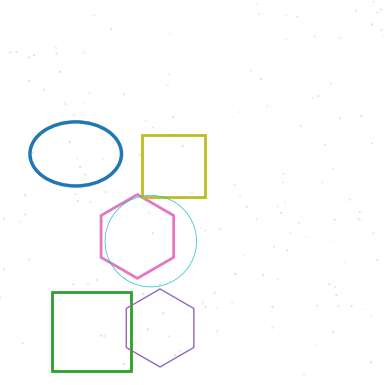[{"shape": "oval", "thickness": 2.5, "radius": 0.59, "center": [0.197, 0.6]}, {"shape": "square", "thickness": 2, "radius": 0.52, "center": [0.237, 0.138]}, {"shape": "hexagon", "thickness": 1, "radius": 0.51, "center": [0.416, 0.148]}, {"shape": "hexagon", "thickness": 2, "radius": 0.54, "center": [0.357, 0.386]}, {"shape": "square", "thickness": 2, "radius": 0.41, "center": [0.45, 0.569]}, {"shape": "circle", "thickness": 0.5, "radius": 0.59, "center": [0.392, 0.374]}]